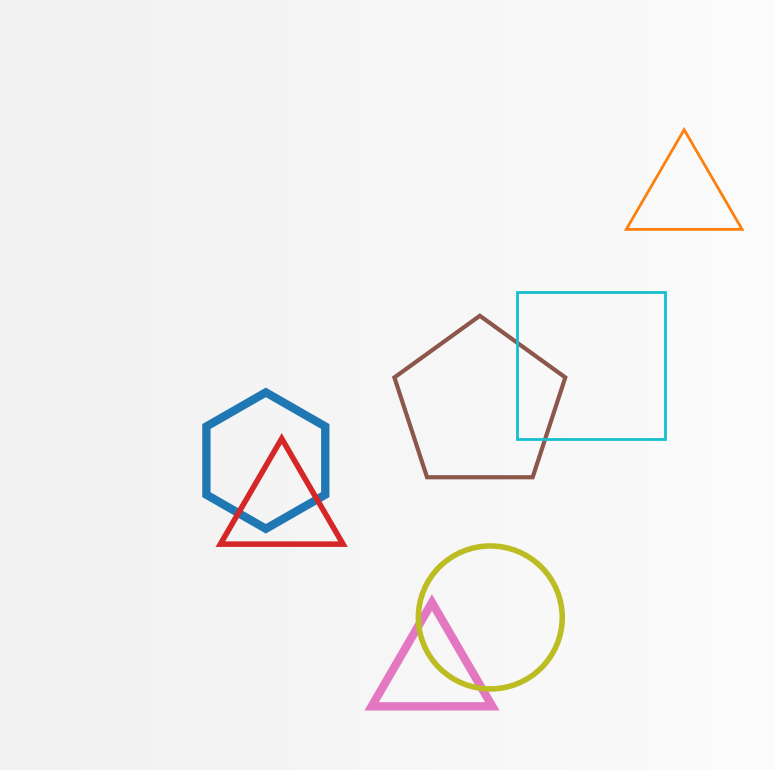[{"shape": "hexagon", "thickness": 3, "radius": 0.44, "center": [0.343, 0.402]}, {"shape": "triangle", "thickness": 1, "radius": 0.43, "center": [0.883, 0.745]}, {"shape": "triangle", "thickness": 2, "radius": 0.46, "center": [0.363, 0.339]}, {"shape": "pentagon", "thickness": 1.5, "radius": 0.58, "center": [0.619, 0.474]}, {"shape": "triangle", "thickness": 3, "radius": 0.45, "center": [0.557, 0.128]}, {"shape": "circle", "thickness": 2, "radius": 0.46, "center": [0.633, 0.198]}, {"shape": "square", "thickness": 1, "radius": 0.48, "center": [0.763, 0.525]}]